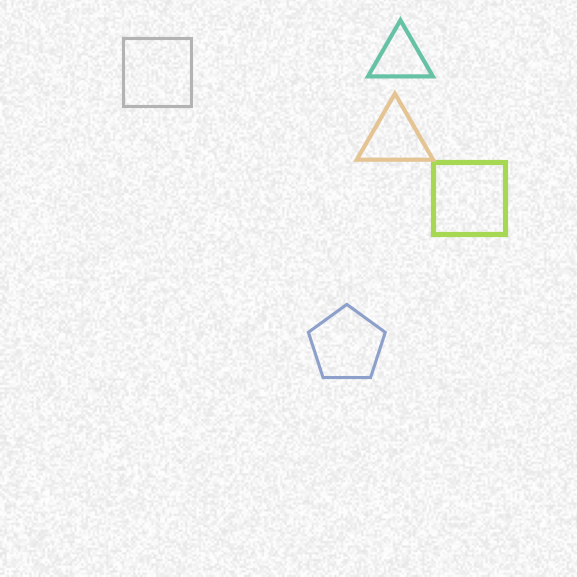[{"shape": "triangle", "thickness": 2, "radius": 0.32, "center": [0.693, 0.899]}, {"shape": "pentagon", "thickness": 1.5, "radius": 0.35, "center": [0.601, 0.402]}, {"shape": "square", "thickness": 2.5, "radius": 0.31, "center": [0.812, 0.657]}, {"shape": "triangle", "thickness": 2, "radius": 0.38, "center": [0.684, 0.761]}, {"shape": "square", "thickness": 1.5, "radius": 0.29, "center": [0.272, 0.875]}]